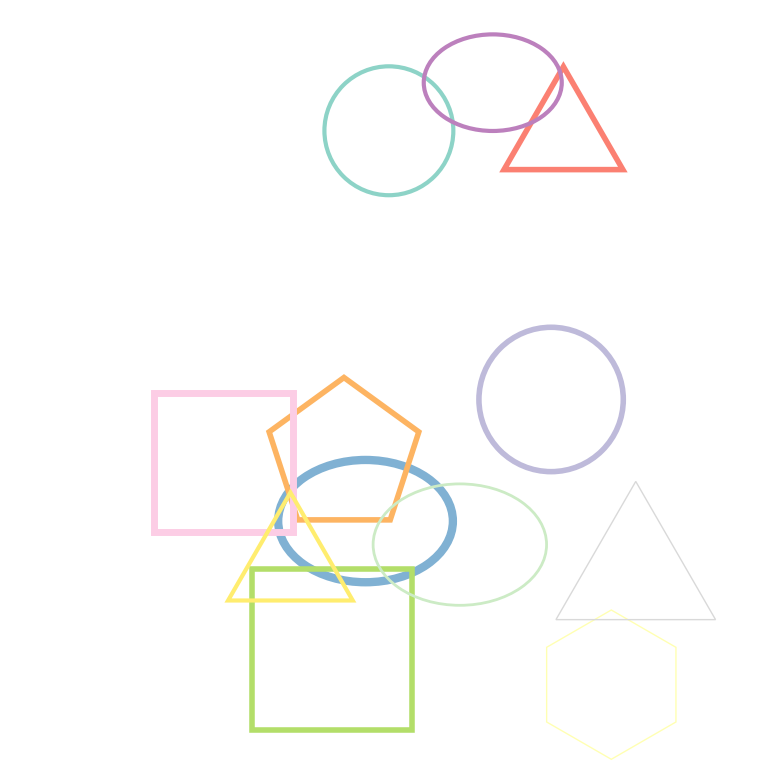[{"shape": "circle", "thickness": 1.5, "radius": 0.42, "center": [0.505, 0.83]}, {"shape": "hexagon", "thickness": 0.5, "radius": 0.48, "center": [0.794, 0.111]}, {"shape": "circle", "thickness": 2, "radius": 0.47, "center": [0.716, 0.481]}, {"shape": "triangle", "thickness": 2, "radius": 0.45, "center": [0.732, 0.824]}, {"shape": "oval", "thickness": 3, "radius": 0.57, "center": [0.475, 0.323]}, {"shape": "pentagon", "thickness": 2, "radius": 0.51, "center": [0.447, 0.408]}, {"shape": "square", "thickness": 2, "radius": 0.52, "center": [0.432, 0.157]}, {"shape": "square", "thickness": 2.5, "radius": 0.45, "center": [0.29, 0.399]}, {"shape": "triangle", "thickness": 0.5, "radius": 0.6, "center": [0.826, 0.255]}, {"shape": "oval", "thickness": 1.5, "radius": 0.45, "center": [0.64, 0.893]}, {"shape": "oval", "thickness": 1, "radius": 0.56, "center": [0.597, 0.293]}, {"shape": "triangle", "thickness": 1.5, "radius": 0.47, "center": [0.377, 0.267]}]